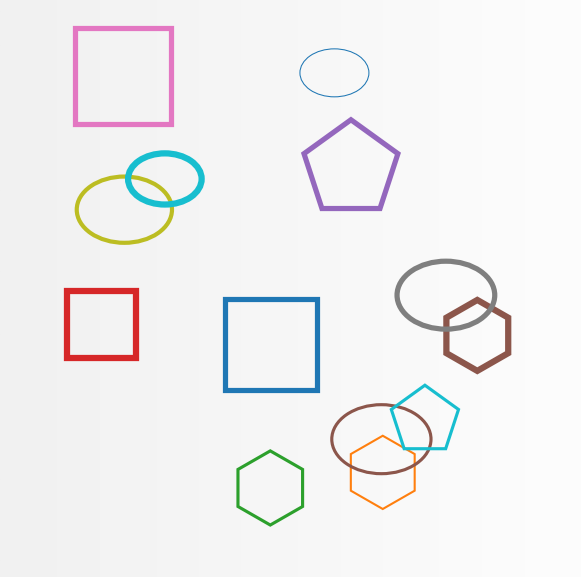[{"shape": "square", "thickness": 2.5, "radius": 0.39, "center": [0.466, 0.402]}, {"shape": "oval", "thickness": 0.5, "radius": 0.3, "center": [0.575, 0.873]}, {"shape": "hexagon", "thickness": 1, "radius": 0.32, "center": [0.658, 0.181]}, {"shape": "hexagon", "thickness": 1.5, "radius": 0.32, "center": [0.465, 0.154]}, {"shape": "square", "thickness": 3, "radius": 0.29, "center": [0.175, 0.437]}, {"shape": "pentagon", "thickness": 2.5, "radius": 0.42, "center": [0.604, 0.707]}, {"shape": "hexagon", "thickness": 3, "radius": 0.31, "center": [0.821, 0.418]}, {"shape": "oval", "thickness": 1.5, "radius": 0.43, "center": [0.656, 0.239]}, {"shape": "square", "thickness": 2.5, "radius": 0.42, "center": [0.211, 0.868]}, {"shape": "oval", "thickness": 2.5, "radius": 0.42, "center": [0.767, 0.488]}, {"shape": "oval", "thickness": 2, "radius": 0.41, "center": [0.214, 0.636]}, {"shape": "pentagon", "thickness": 1.5, "radius": 0.3, "center": [0.731, 0.271]}, {"shape": "oval", "thickness": 3, "radius": 0.32, "center": [0.284, 0.689]}]